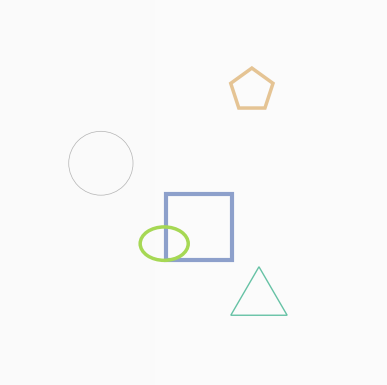[{"shape": "triangle", "thickness": 1, "radius": 0.42, "center": [0.668, 0.223]}, {"shape": "square", "thickness": 3, "radius": 0.43, "center": [0.513, 0.41]}, {"shape": "oval", "thickness": 2.5, "radius": 0.31, "center": [0.424, 0.367]}, {"shape": "pentagon", "thickness": 2.5, "radius": 0.29, "center": [0.65, 0.766]}, {"shape": "circle", "thickness": 0.5, "radius": 0.41, "center": [0.26, 0.576]}]